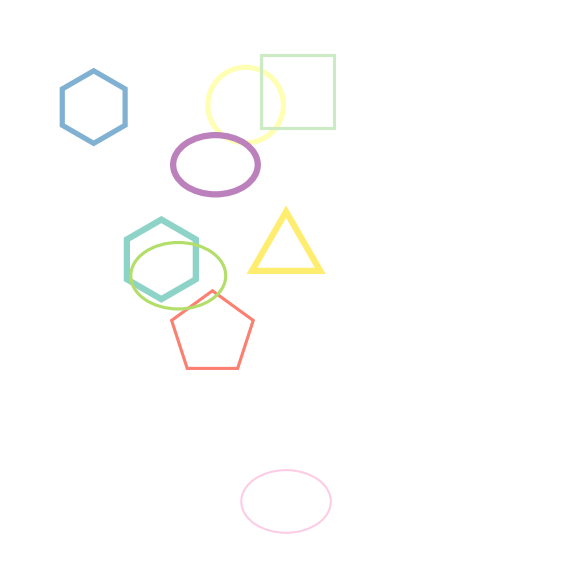[{"shape": "hexagon", "thickness": 3, "radius": 0.34, "center": [0.279, 0.55]}, {"shape": "circle", "thickness": 2.5, "radius": 0.33, "center": [0.425, 0.817]}, {"shape": "pentagon", "thickness": 1.5, "radius": 0.37, "center": [0.368, 0.421]}, {"shape": "hexagon", "thickness": 2.5, "radius": 0.31, "center": [0.162, 0.814]}, {"shape": "oval", "thickness": 1.5, "radius": 0.41, "center": [0.309, 0.522]}, {"shape": "oval", "thickness": 1, "radius": 0.39, "center": [0.495, 0.131]}, {"shape": "oval", "thickness": 3, "radius": 0.37, "center": [0.373, 0.714]}, {"shape": "square", "thickness": 1.5, "radius": 0.32, "center": [0.515, 0.841]}, {"shape": "triangle", "thickness": 3, "radius": 0.34, "center": [0.495, 0.564]}]